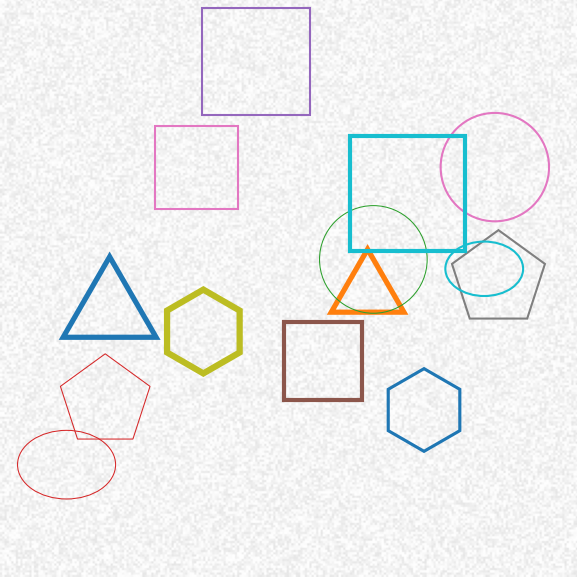[{"shape": "hexagon", "thickness": 1.5, "radius": 0.36, "center": [0.734, 0.289]}, {"shape": "triangle", "thickness": 2.5, "radius": 0.46, "center": [0.19, 0.462]}, {"shape": "triangle", "thickness": 2.5, "radius": 0.36, "center": [0.637, 0.495]}, {"shape": "circle", "thickness": 0.5, "radius": 0.47, "center": [0.646, 0.55]}, {"shape": "pentagon", "thickness": 0.5, "radius": 0.41, "center": [0.182, 0.305]}, {"shape": "oval", "thickness": 0.5, "radius": 0.42, "center": [0.115, 0.195]}, {"shape": "square", "thickness": 1, "radius": 0.47, "center": [0.443, 0.893]}, {"shape": "square", "thickness": 2, "radius": 0.34, "center": [0.56, 0.374]}, {"shape": "square", "thickness": 1, "radius": 0.36, "center": [0.34, 0.709]}, {"shape": "circle", "thickness": 1, "radius": 0.47, "center": [0.857, 0.71]}, {"shape": "pentagon", "thickness": 1, "radius": 0.42, "center": [0.863, 0.516]}, {"shape": "hexagon", "thickness": 3, "radius": 0.36, "center": [0.352, 0.425]}, {"shape": "oval", "thickness": 1, "radius": 0.34, "center": [0.839, 0.534]}, {"shape": "square", "thickness": 2, "radius": 0.5, "center": [0.705, 0.664]}]